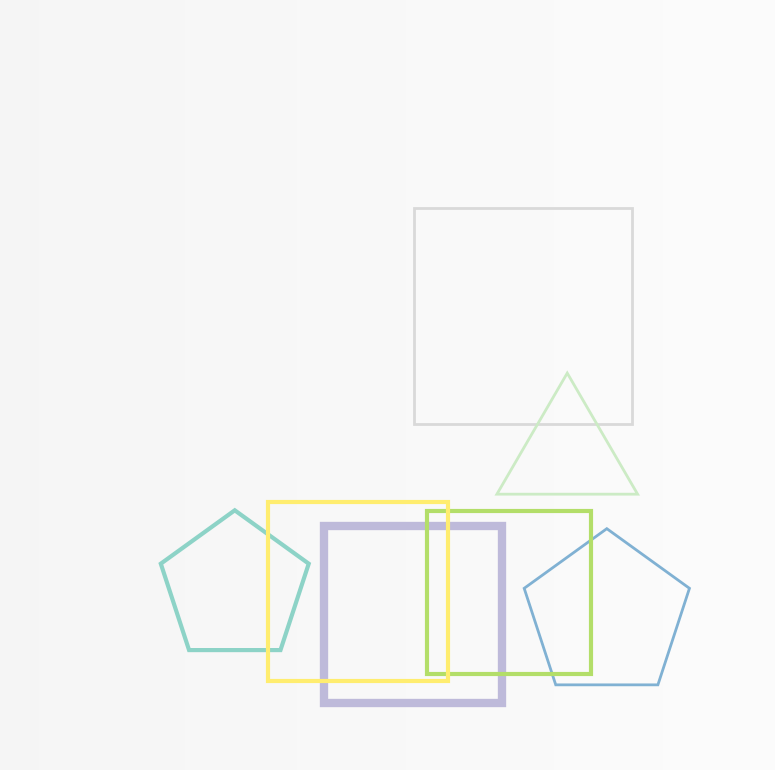[{"shape": "pentagon", "thickness": 1.5, "radius": 0.5, "center": [0.303, 0.237]}, {"shape": "square", "thickness": 3, "radius": 0.57, "center": [0.533, 0.202]}, {"shape": "pentagon", "thickness": 1, "radius": 0.56, "center": [0.783, 0.201]}, {"shape": "square", "thickness": 1.5, "radius": 0.53, "center": [0.656, 0.23]}, {"shape": "square", "thickness": 1, "radius": 0.7, "center": [0.675, 0.59]}, {"shape": "triangle", "thickness": 1, "radius": 0.52, "center": [0.732, 0.411]}, {"shape": "square", "thickness": 1.5, "radius": 0.58, "center": [0.462, 0.232]}]